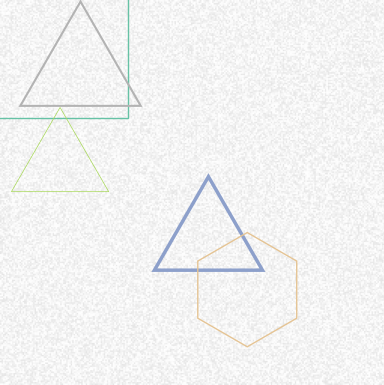[{"shape": "square", "thickness": 1, "radius": 0.94, "center": [0.145, 0.88]}, {"shape": "triangle", "thickness": 2.5, "radius": 0.81, "center": [0.541, 0.379]}, {"shape": "triangle", "thickness": 0.5, "radius": 0.73, "center": [0.156, 0.575]}, {"shape": "hexagon", "thickness": 1, "radius": 0.74, "center": [0.642, 0.248]}, {"shape": "triangle", "thickness": 1.5, "radius": 0.9, "center": [0.209, 0.815]}]